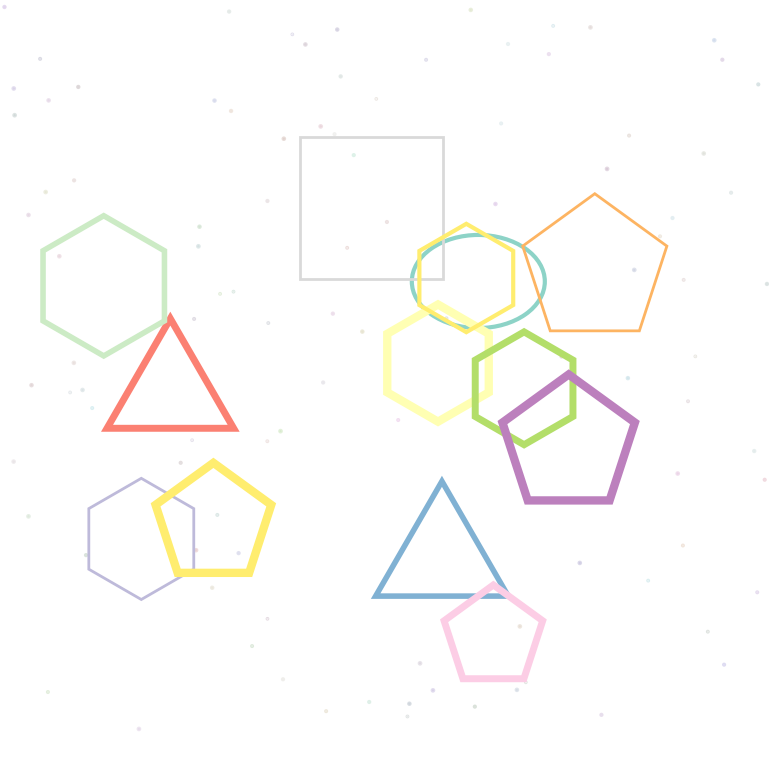[{"shape": "oval", "thickness": 1.5, "radius": 0.43, "center": [0.621, 0.634]}, {"shape": "hexagon", "thickness": 3, "radius": 0.38, "center": [0.569, 0.528]}, {"shape": "hexagon", "thickness": 1, "radius": 0.39, "center": [0.184, 0.3]}, {"shape": "triangle", "thickness": 2.5, "radius": 0.47, "center": [0.221, 0.491]}, {"shape": "triangle", "thickness": 2, "radius": 0.5, "center": [0.574, 0.276]}, {"shape": "pentagon", "thickness": 1, "radius": 0.49, "center": [0.772, 0.65]}, {"shape": "hexagon", "thickness": 2.5, "radius": 0.37, "center": [0.681, 0.496]}, {"shape": "pentagon", "thickness": 2.5, "radius": 0.34, "center": [0.641, 0.173]}, {"shape": "square", "thickness": 1, "radius": 0.46, "center": [0.483, 0.73]}, {"shape": "pentagon", "thickness": 3, "radius": 0.45, "center": [0.739, 0.423]}, {"shape": "hexagon", "thickness": 2, "radius": 0.46, "center": [0.135, 0.629]}, {"shape": "pentagon", "thickness": 3, "radius": 0.39, "center": [0.277, 0.32]}, {"shape": "hexagon", "thickness": 1.5, "radius": 0.35, "center": [0.606, 0.639]}]